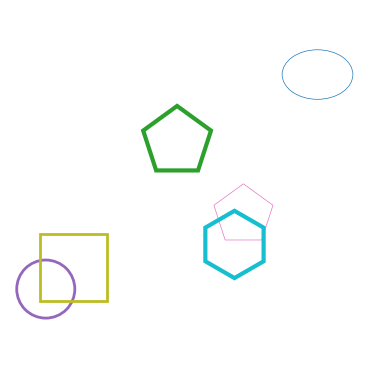[{"shape": "oval", "thickness": 0.5, "radius": 0.46, "center": [0.825, 0.806]}, {"shape": "pentagon", "thickness": 3, "radius": 0.46, "center": [0.46, 0.632]}, {"shape": "circle", "thickness": 2, "radius": 0.38, "center": [0.119, 0.249]}, {"shape": "pentagon", "thickness": 0.5, "radius": 0.4, "center": [0.632, 0.442]}, {"shape": "square", "thickness": 2, "radius": 0.44, "center": [0.191, 0.305]}, {"shape": "hexagon", "thickness": 3, "radius": 0.44, "center": [0.609, 0.365]}]